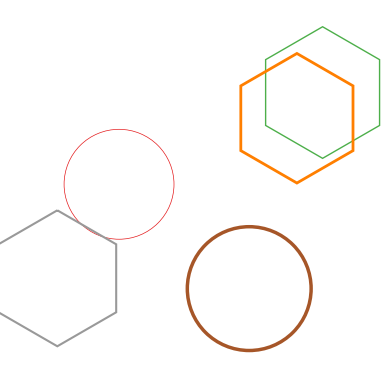[{"shape": "circle", "thickness": 0.5, "radius": 0.71, "center": [0.309, 0.521]}, {"shape": "hexagon", "thickness": 1, "radius": 0.85, "center": [0.838, 0.76]}, {"shape": "hexagon", "thickness": 2, "radius": 0.84, "center": [0.771, 0.693]}, {"shape": "circle", "thickness": 2.5, "radius": 0.8, "center": [0.647, 0.25]}, {"shape": "hexagon", "thickness": 1.5, "radius": 0.88, "center": [0.149, 0.277]}]